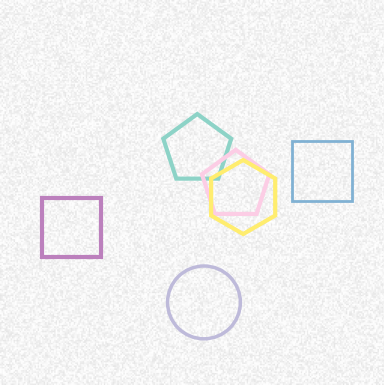[{"shape": "pentagon", "thickness": 3, "radius": 0.46, "center": [0.512, 0.611]}, {"shape": "circle", "thickness": 2.5, "radius": 0.47, "center": [0.53, 0.215]}, {"shape": "square", "thickness": 2, "radius": 0.39, "center": [0.836, 0.555]}, {"shape": "pentagon", "thickness": 3, "radius": 0.46, "center": [0.612, 0.519]}, {"shape": "square", "thickness": 3, "radius": 0.38, "center": [0.186, 0.41]}, {"shape": "hexagon", "thickness": 3, "radius": 0.48, "center": [0.632, 0.488]}]